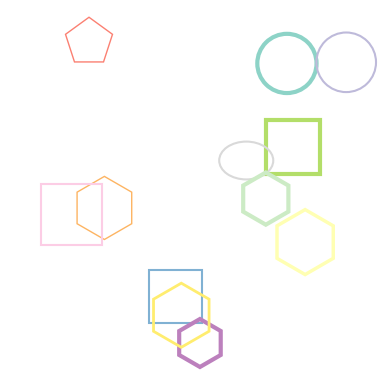[{"shape": "circle", "thickness": 3, "radius": 0.38, "center": [0.745, 0.835]}, {"shape": "hexagon", "thickness": 2.5, "radius": 0.42, "center": [0.793, 0.371]}, {"shape": "circle", "thickness": 1.5, "radius": 0.39, "center": [0.899, 0.838]}, {"shape": "pentagon", "thickness": 1, "radius": 0.32, "center": [0.231, 0.891]}, {"shape": "square", "thickness": 1.5, "radius": 0.35, "center": [0.456, 0.23]}, {"shape": "hexagon", "thickness": 1, "radius": 0.41, "center": [0.271, 0.46]}, {"shape": "square", "thickness": 3, "radius": 0.35, "center": [0.761, 0.618]}, {"shape": "square", "thickness": 1.5, "radius": 0.4, "center": [0.186, 0.443]}, {"shape": "oval", "thickness": 1.5, "radius": 0.35, "center": [0.64, 0.583]}, {"shape": "hexagon", "thickness": 3, "radius": 0.31, "center": [0.519, 0.109]}, {"shape": "hexagon", "thickness": 3, "radius": 0.34, "center": [0.69, 0.484]}, {"shape": "hexagon", "thickness": 2, "radius": 0.42, "center": [0.471, 0.181]}]